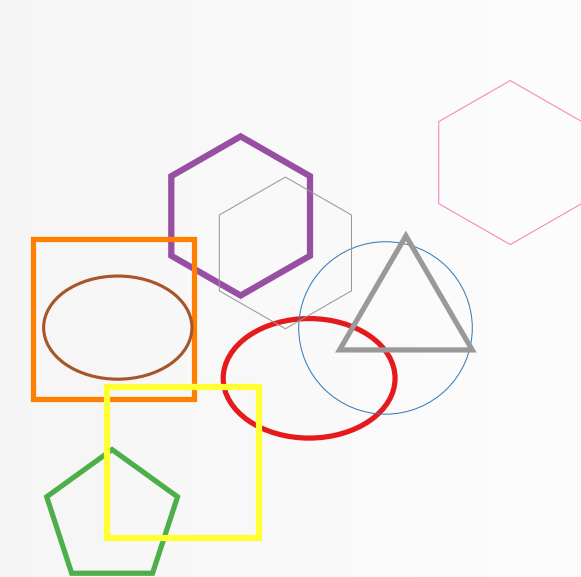[{"shape": "oval", "thickness": 2.5, "radius": 0.74, "center": [0.532, 0.344]}, {"shape": "circle", "thickness": 0.5, "radius": 0.75, "center": [0.663, 0.431]}, {"shape": "pentagon", "thickness": 2.5, "radius": 0.59, "center": [0.193, 0.102]}, {"shape": "hexagon", "thickness": 3, "radius": 0.69, "center": [0.414, 0.625]}, {"shape": "square", "thickness": 2.5, "radius": 0.69, "center": [0.195, 0.447]}, {"shape": "square", "thickness": 3, "radius": 0.65, "center": [0.315, 0.198]}, {"shape": "oval", "thickness": 1.5, "radius": 0.64, "center": [0.203, 0.432]}, {"shape": "hexagon", "thickness": 0.5, "radius": 0.71, "center": [0.878, 0.718]}, {"shape": "triangle", "thickness": 2.5, "radius": 0.66, "center": [0.698, 0.459]}, {"shape": "hexagon", "thickness": 0.5, "radius": 0.66, "center": [0.491, 0.561]}]